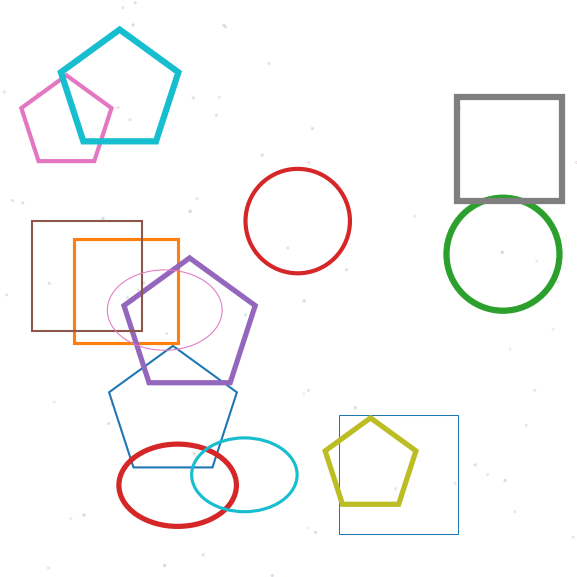[{"shape": "pentagon", "thickness": 1, "radius": 0.58, "center": [0.3, 0.284]}, {"shape": "square", "thickness": 0.5, "radius": 0.52, "center": [0.69, 0.177]}, {"shape": "square", "thickness": 1.5, "radius": 0.45, "center": [0.217, 0.495]}, {"shape": "circle", "thickness": 3, "radius": 0.49, "center": [0.871, 0.559]}, {"shape": "circle", "thickness": 2, "radius": 0.45, "center": [0.516, 0.616]}, {"shape": "oval", "thickness": 2.5, "radius": 0.51, "center": [0.308, 0.159]}, {"shape": "pentagon", "thickness": 2.5, "radius": 0.6, "center": [0.328, 0.433]}, {"shape": "square", "thickness": 1, "radius": 0.48, "center": [0.151, 0.521]}, {"shape": "pentagon", "thickness": 2, "radius": 0.41, "center": [0.115, 0.787]}, {"shape": "oval", "thickness": 0.5, "radius": 0.5, "center": [0.285, 0.462]}, {"shape": "square", "thickness": 3, "radius": 0.45, "center": [0.882, 0.741]}, {"shape": "pentagon", "thickness": 2.5, "radius": 0.41, "center": [0.642, 0.193]}, {"shape": "pentagon", "thickness": 3, "radius": 0.53, "center": [0.207, 0.841]}, {"shape": "oval", "thickness": 1.5, "radius": 0.46, "center": [0.423, 0.177]}]